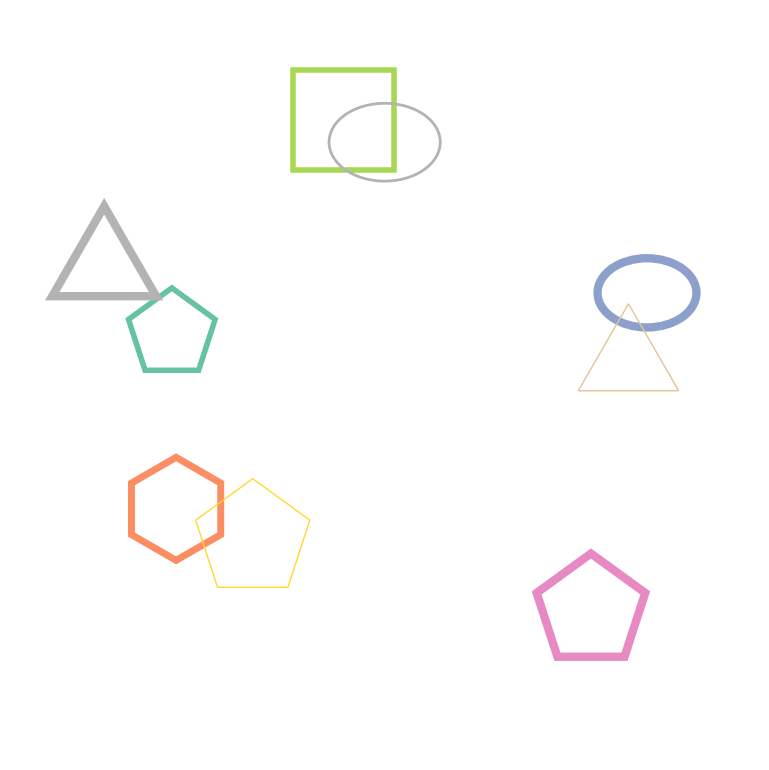[{"shape": "pentagon", "thickness": 2, "radius": 0.3, "center": [0.223, 0.567]}, {"shape": "hexagon", "thickness": 2.5, "radius": 0.33, "center": [0.229, 0.339]}, {"shape": "oval", "thickness": 3, "radius": 0.32, "center": [0.84, 0.62]}, {"shape": "pentagon", "thickness": 3, "radius": 0.37, "center": [0.767, 0.207]}, {"shape": "square", "thickness": 2, "radius": 0.33, "center": [0.446, 0.844]}, {"shape": "pentagon", "thickness": 0.5, "radius": 0.39, "center": [0.328, 0.3]}, {"shape": "triangle", "thickness": 0.5, "radius": 0.38, "center": [0.816, 0.53]}, {"shape": "oval", "thickness": 1, "radius": 0.36, "center": [0.5, 0.815]}, {"shape": "triangle", "thickness": 3, "radius": 0.39, "center": [0.135, 0.654]}]